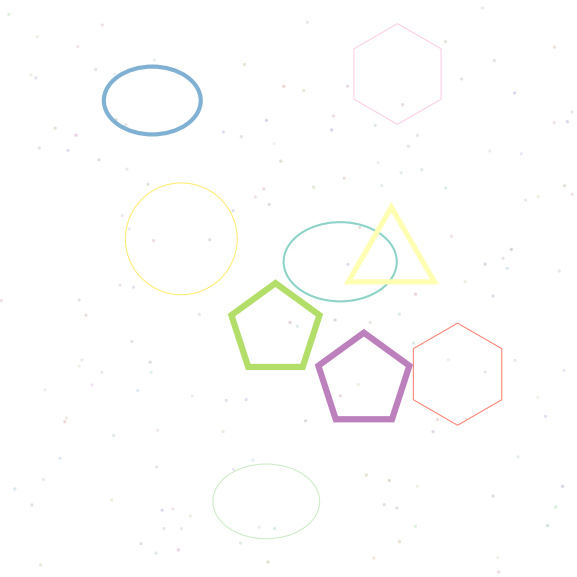[{"shape": "oval", "thickness": 1, "radius": 0.49, "center": [0.589, 0.546]}, {"shape": "triangle", "thickness": 2.5, "radius": 0.43, "center": [0.678, 0.554]}, {"shape": "hexagon", "thickness": 0.5, "radius": 0.44, "center": [0.792, 0.351]}, {"shape": "oval", "thickness": 2, "radius": 0.42, "center": [0.264, 0.825]}, {"shape": "pentagon", "thickness": 3, "radius": 0.4, "center": [0.477, 0.429]}, {"shape": "hexagon", "thickness": 0.5, "radius": 0.44, "center": [0.688, 0.871]}, {"shape": "pentagon", "thickness": 3, "radius": 0.41, "center": [0.63, 0.34]}, {"shape": "oval", "thickness": 0.5, "radius": 0.46, "center": [0.461, 0.131]}, {"shape": "circle", "thickness": 0.5, "radius": 0.48, "center": [0.314, 0.586]}]